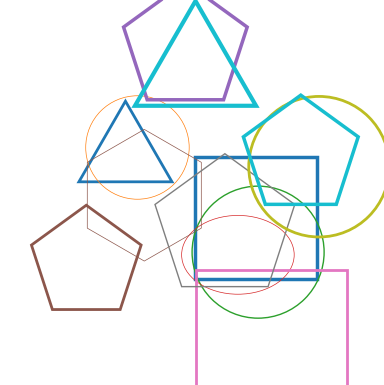[{"shape": "triangle", "thickness": 2, "radius": 0.7, "center": [0.326, 0.598]}, {"shape": "square", "thickness": 2.5, "radius": 0.79, "center": [0.666, 0.434]}, {"shape": "circle", "thickness": 0.5, "radius": 0.67, "center": [0.357, 0.617]}, {"shape": "circle", "thickness": 1, "radius": 0.86, "center": [0.67, 0.345]}, {"shape": "oval", "thickness": 0.5, "radius": 0.73, "center": [0.618, 0.338]}, {"shape": "pentagon", "thickness": 2.5, "radius": 0.84, "center": [0.482, 0.877]}, {"shape": "pentagon", "thickness": 2, "radius": 0.75, "center": [0.224, 0.317]}, {"shape": "hexagon", "thickness": 0.5, "radius": 0.85, "center": [0.375, 0.493]}, {"shape": "square", "thickness": 2, "radius": 0.98, "center": [0.705, 0.104]}, {"shape": "pentagon", "thickness": 1, "radius": 0.95, "center": [0.584, 0.41]}, {"shape": "circle", "thickness": 2, "radius": 0.91, "center": [0.829, 0.567]}, {"shape": "triangle", "thickness": 3, "radius": 0.91, "center": [0.508, 0.816]}, {"shape": "pentagon", "thickness": 2.5, "radius": 0.78, "center": [0.781, 0.596]}]